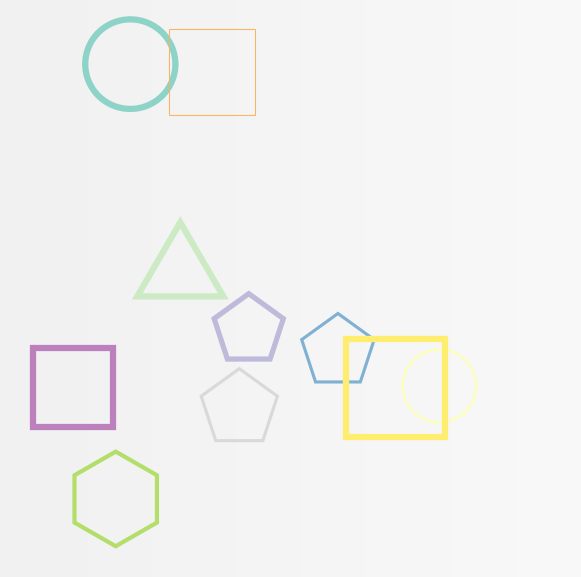[{"shape": "circle", "thickness": 3, "radius": 0.39, "center": [0.224, 0.888]}, {"shape": "circle", "thickness": 1, "radius": 0.32, "center": [0.756, 0.331]}, {"shape": "pentagon", "thickness": 2.5, "radius": 0.31, "center": [0.428, 0.428]}, {"shape": "pentagon", "thickness": 1.5, "radius": 0.33, "center": [0.581, 0.391]}, {"shape": "square", "thickness": 0.5, "radius": 0.37, "center": [0.365, 0.874]}, {"shape": "hexagon", "thickness": 2, "radius": 0.41, "center": [0.199, 0.135]}, {"shape": "pentagon", "thickness": 1.5, "radius": 0.34, "center": [0.412, 0.292]}, {"shape": "square", "thickness": 3, "radius": 0.34, "center": [0.125, 0.328]}, {"shape": "triangle", "thickness": 3, "radius": 0.43, "center": [0.31, 0.529]}, {"shape": "square", "thickness": 3, "radius": 0.43, "center": [0.681, 0.327]}]